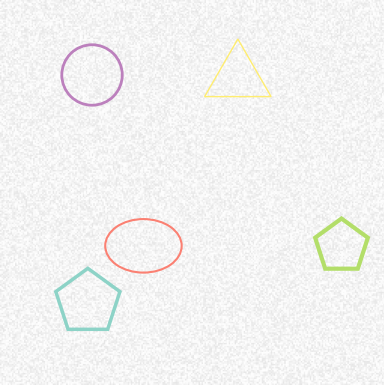[{"shape": "pentagon", "thickness": 2.5, "radius": 0.44, "center": [0.228, 0.215]}, {"shape": "oval", "thickness": 1.5, "radius": 0.5, "center": [0.373, 0.361]}, {"shape": "pentagon", "thickness": 3, "radius": 0.36, "center": [0.887, 0.36]}, {"shape": "circle", "thickness": 2, "radius": 0.39, "center": [0.239, 0.805]}, {"shape": "triangle", "thickness": 1, "radius": 0.5, "center": [0.618, 0.799]}]